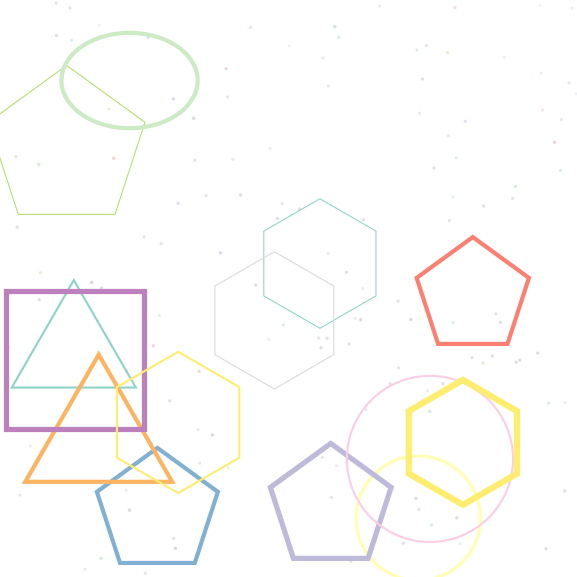[{"shape": "hexagon", "thickness": 0.5, "radius": 0.56, "center": [0.554, 0.543]}, {"shape": "triangle", "thickness": 1, "radius": 0.62, "center": [0.128, 0.39]}, {"shape": "circle", "thickness": 1.5, "radius": 0.54, "center": [0.724, 0.102]}, {"shape": "pentagon", "thickness": 2.5, "radius": 0.55, "center": [0.573, 0.121]}, {"shape": "pentagon", "thickness": 2, "radius": 0.51, "center": [0.819, 0.486]}, {"shape": "pentagon", "thickness": 2, "radius": 0.55, "center": [0.273, 0.113]}, {"shape": "triangle", "thickness": 2, "radius": 0.73, "center": [0.171, 0.238]}, {"shape": "pentagon", "thickness": 0.5, "radius": 0.71, "center": [0.115, 0.743]}, {"shape": "circle", "thickness": 1, "radius": 0.72, "center": [0.744, 0.204]}, {"shape": "hexagon", "thickness": 0.5, "radius": 0.59, "center": [0.475, 0.444]}, {"shape": "square", "thickness": 2.5, "radius": 0.6, "center": [0.13, 0.376]}, {"shape": "oval", "thickness": 2, "radius": 0.59, "center": [0.224, 0.86]}, {"shape": "hexagon", "thickness": 1, "radius": 0.61, "center": [0.308, 0.268]}, {"shape": "hexagon", "thickness": 3, "radius": 0.54, "center": [0.802, 0.233]}]